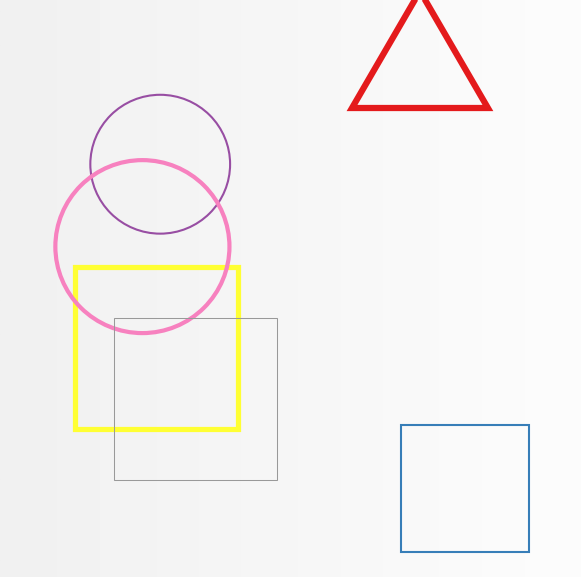[{"shape": "triangle", "thickness": 3, "radius": 0.67, "center": [0.723, 0.88]}, {"shape": "square", "thickness": 1, "radius": 0.55, "center": [0.8, 0.153]}, {"shape": "circle", "thickness": 1, "radius": 0.6, "center": [0.276, 0.715]}, {"shape": "square", "thickness": 2.5, "radius": 0.7, "center": [0.269, 0.396]}, {"shape": "circle", "thickness": 2, "radius": 0.75, "center": [0.245, 0.572]}, {"shape": "square", "thickness": 0.5, "radius": 0.7, "center": [0.336, 0.308]}]